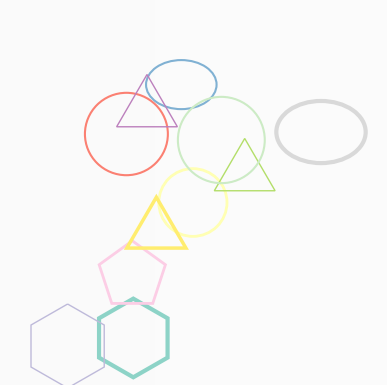[{"shape": "hexagon", "thickness": 3, "radius": 0.51, "center": [0.344, 0.122]}, {"shape": "circle", "thickness": 2, "radius": 0.44, "center": [0.498, 0.474]}, {"shape": "hexagon", "thickness": 1, "radius": 0.55, "center": [0.174, 0.101]}, {"shape": "circle", "thickness": 1.5, "radius": 0.54, "center": [0.326, 0.652]}, {"shape": "oval", "thickness": 1.5, "radius": 0.46, "center": [0.468, 0.78]}, {"shape": "triangle", "thickness": 1, "radius": 0.45, "center": [0.631, 0.55]}, {"shape": "pentagon", "thickness": 2, "radius": 0.45, "center": [0.341, 0.285]}, {"shape": "oval", "thickness": 3, "radius": 0.58, "center": [0.828, 0.657]}, {"shape": "triangle", "thickness": 1, "radius": 0.45, "center": [0.379, 0.716]}, {"shape": "circle", "thickness": 1.5, "radius": 0.56, "center": [0.571, 0.636]}, {"shape": "triangle", "thickness": 2.5, "radius": 0.44, "center": [0.404, 0.4]}]